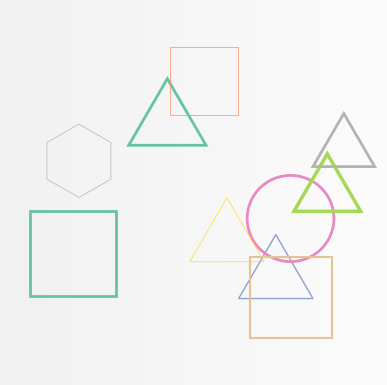[{"shape": "square", "thickness": 2, "radius": 0.55, "center": [0.188, 0.342]}, {"shape": "triangle", "thickness": 2, "radius": 0.58, "center": [0.432, 0.68]}, {"shape": "square", "thickness": 0.5, "radius": 0.44, "center": [0.527, 0.789]}, {"shape": "triangle", "thickness": 1, "radius": 0.55, "center": [0.712, 0.28]}, {"shape": "circle", "thickness": 2, "radius": 0.56, "center": [0.75, 0.432]}, {"shape": "triangle", "thickness": 2.5, "radius": 0.5, "center": [0.845, 0.501]}, {"shape": "triangle", "thickness": 0.5, "radius": 0.55, "center": [0.586, 0.376]}, {"shape": "square", "thickness": 1.5, "radius": 0.53, "center": [0.751, 0.227]}, {"shape": "hexagon", "thickness": 0.5, "radius": 0.48, "center": [0.204, 0.582]}, {"shape": "triangle", "thickness": 2, "radius": 0.46, "center": [0.887, 0.613]}]